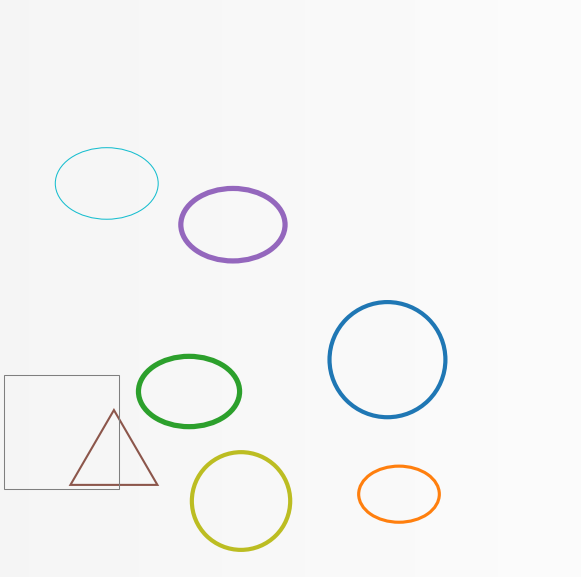[{"shape": "circle", "thickness": 2, "radius": 0.5, "center": [0.667, 0.376]}, {"shape": "oval", "thickness": 1.5, "radius": 0.35, "center": [0.686, 0.143]}, {"shape": "oval", "thickness": 2.5, "radius": 0.43, "center": [0.325, 0.321]}, {"shape": "oval", "thickness": 2.5, "radius": 0.45, "center": [0.401, 0.61]}, {"shape": "triangle", "thickness": 1, "radius": 0.43, "center": [0.196, 0.203]}, {"shape": "square", "thickness": 0.5, "radius": 0.49, "center": [0.106, 0.251]}, {"shape": "circle", "thickness": 2, "radius": 0.42, "center": [0.415, 0.132]}, {"shape": "oval", "thickness": 0.5, "radius": 0.44, "center": [0.184, 0.681]}]